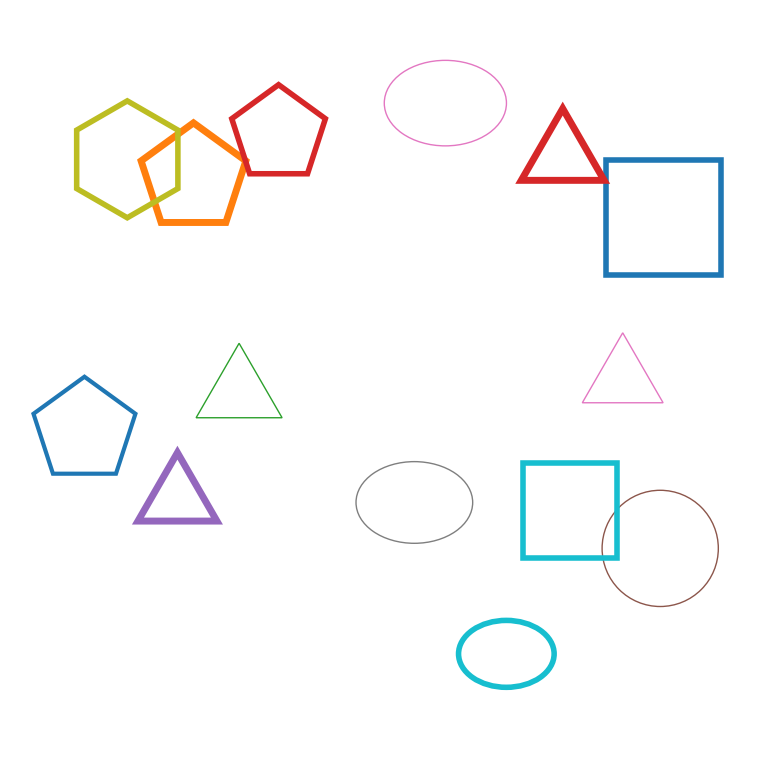[{"shape": "pentagon", "thickness": 1.5, "radius": 0.35, "center": [0.11, 0.441]}, {"shape": "square", "thickness": 2, "radius": 0.37, "center": [0.862, 0.717]}, {"shape": "pentagon", "thickness": 2.5, "radius": 0.36, "center": [0.251, 0.769]}, {"shape": "triangle", "thickness": 0.5, "radius": 0.32, "center": [0.311, 0.49]}, {"shape": "triangle", "thickness": 2.5, "radius": 0.31, "center": [0.731, 0.797]}, {"shape": "pentagon", "thickness": 2, "radius": 0.32, "center": [0.362, 0.826]}, {"shape": "triangle", "thickness": 2.5, "radius": 0.3, "center": [0.23, 0.353]}, {"shape": "circle", "thickness": 0.5, "radius": 0.38, "center": [0.857, 0.288]}, {"shape": "oval", "thickness": 0.5, "radius": 0.4, "center": [0.578, 0.866]}, {"shape": "triangle", "thickness": 0.5, "radius": 0.3, "center": [0.809, 0.507]}, {"shape": "oval", "thickness": 0.5, "radius": 0.38, "center": [0.538, 0.347]}, {"shape": "hexagon", "thickness": 2, "radius": 0.38, "center": [0.165, 0.793]}, {"shape": "oval", "thickness": 2, "radius": 0.31, "center": [0.658, 0.151]}, {"shape": "square", "thickness": 2, "radius": 0.31, "center": [0.741, 0.337]}]